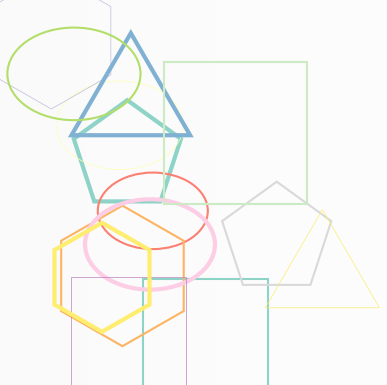[{"shape": "pentagon", "thickness": 3, "radius": 0.73, "center": [0.329, 0.594]}, {"shape": "square", "thickness": 1.5, "radius": 0.81, "center": [0.531, 0.112]}, {"shape": "oval", "thickness": 0.5, "radius": 0.82, "center": [0.309, 0.675]}, {"shape": "hexagon", "thickness": 0.5, "radius": 0.89, "center": [0.133, 0.894]}, {"shape": "oval", "thickness": 1.5, "radius": 0.71, "center": [0.394, 0.452]}, {"shape": "triangle", "thickness": 3, "radius": 0.88, "center": [0.338, 0.737]}, {"shape": "hexagon", "thickness": 1.5, "radius": 0.91, "center": [0.316, 0.283]}, {"shape": "oval", "thickness": 1.5, "radius": 0.86, "center": [0.191, 0.808]}, {"shape": "oval", "thickness": 3, "radius": 0.84, "center": [0.387, 0.365]}, {"shape": "pentagon", "thickness": 1.5, "radius": 0.74, "center": [0.714, 0.38]}, {"shape": "square", "thickness": 0.5, "radius": 0.74, "center": [0.332, 0.133]}, {"shape": "square", "thickness": 1.5, "radius": 0.93, "center": [0.608, 0.655]}, {"shape": "hexagon", "thickness": 3, "radius": 0.71, "center": [0.263, 0.28]}, {"shape": "triangle", "thickness": 0.5, "radius": 0.85, "center": [0.832, 0.286]}]